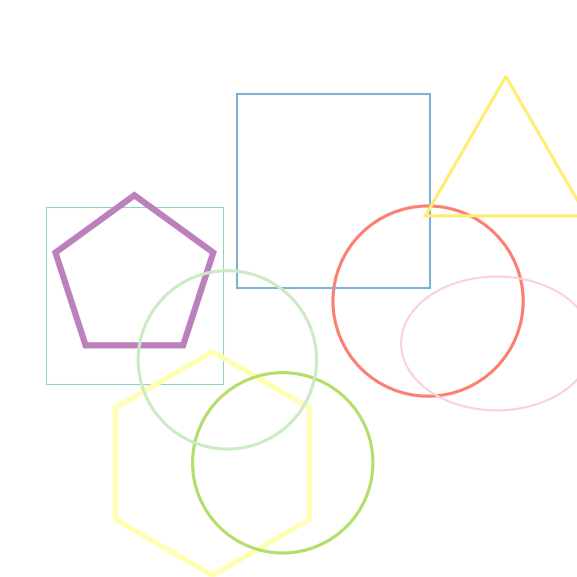[{"shape": "square", "thickness": 0.5, "radius": 0.76, "center": [0.233, 0.488]}, {"shape": "hexagon", "thickness": 2.5, "radius": 0.97, "center": [0.368, 0.196]}, {"shape": "circle", "thickness": 1.5, "radius": 0.82, "center": [0.741, 0.478]}, {"shape": "square", "thickness": 1, "radius": 0.84, "center": [0.578, 0.669]}, {"shape": "circle", "thickness": 1.5, "radius": 0.78, "center": [0.49, 0.198]}, {"shape": "oval", "thickness": 1, "radius": 0.83, "center": [0.86, 0.404]}, {"shape": "pentagon", "thickness": 3, "radius": 0.72, "center": [0.233, 0.517]}, {"shape": "circle", "thickness": 1.5, "radius": 0.77, "center": [0.394, 0.376]}, {"shape": "triangle", "thickness": 1.5, "radius": 0.8, "center": [0.876, 0.706]}]